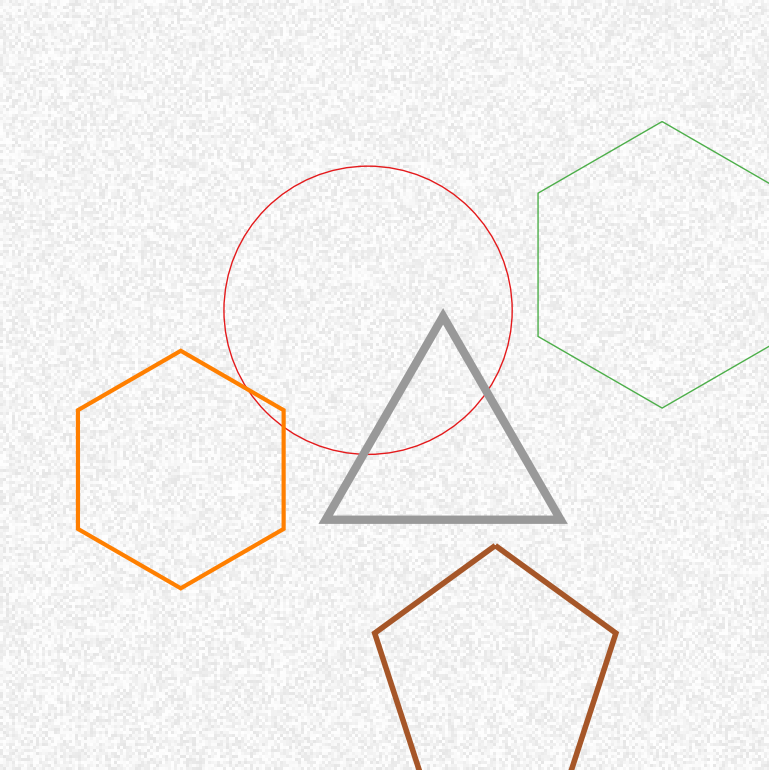[{"shape": "circle", "thickness": 0.5, "radius": 0.94, "center": [0.478, 0.597]}, {"shape": "hexagon", "thickness": 0.5, "radius": 0.93, "center": [0.86, 0.656]}, {"shape": "hexagon", "thickness": 1.5, "radius": 0.77, "center": [0.235, 0.39]}, {"shape": "pentagon", "thickness": 2, "radius": 0.82, "center": [0.643, 0.127]}, {"shape": "triangle", "thickness": 3, "radius": 0.88, "center": [0.575, 0.413]}]